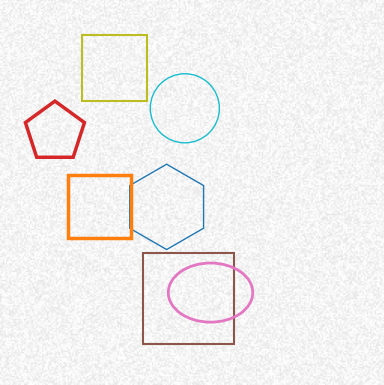[{"shape": "hexagon", "thickness": 1, "radius": 0.55, "center": [0.433, 0.463]}, {"shape": "square", "thickness": 2.5, "radius": 0.41, "center": [0.258, 0.464]}, {"shape": "pentagon", "thickness": 2.5, "radius": 0.4, "center": [0.143, 0.657]}, {"shape": "square", "thickness": 1.5, "radius": 0.59, "center": [0.49, 0.224]}, {"shape": "oval", "thickness": 2, "radius": 0.55, "center": [0.547, 0.24]}, {"shape": "square", "thickness": 1.5, "radius": 0.43, "center": [0.297, 0.824]}, {"shape": "circle", "thickness": 1, "radius": 0.45, "center": [0.48, 0.719]}]